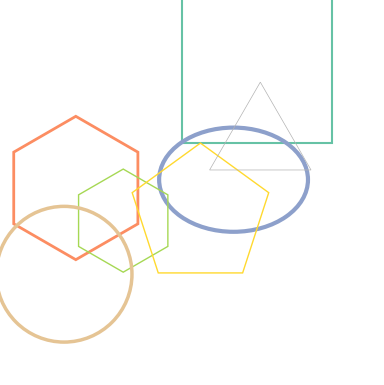[{"shape": "square", "thickness": 1.5, "radius": 0.97, "center": [0.667, 0.823]}, {"shape": "hexagon", "thickness": 2, "radius": 0.93, "center": [0.197, 0.512]}, {"shape": "oval", "thickness": 3, "radius": 0.97, "center": [0.607, 0.533]}, {"shape": "hexagon", "thickness": 1, "radius": 0.67, "center": [0.32, 0.427]}, {"shape": "pentagon", "thickness": 1, "radius": 0.93, "center": [0.521, 0.442]}, {"shape": "circle", "thickness": 2.5, "radius": 0.88, "center": [0.166, 0.288]}, {"shape": "triangle", "thickness": 0.5, "radius": 0.76, "center": [0.676, 0.635]}]